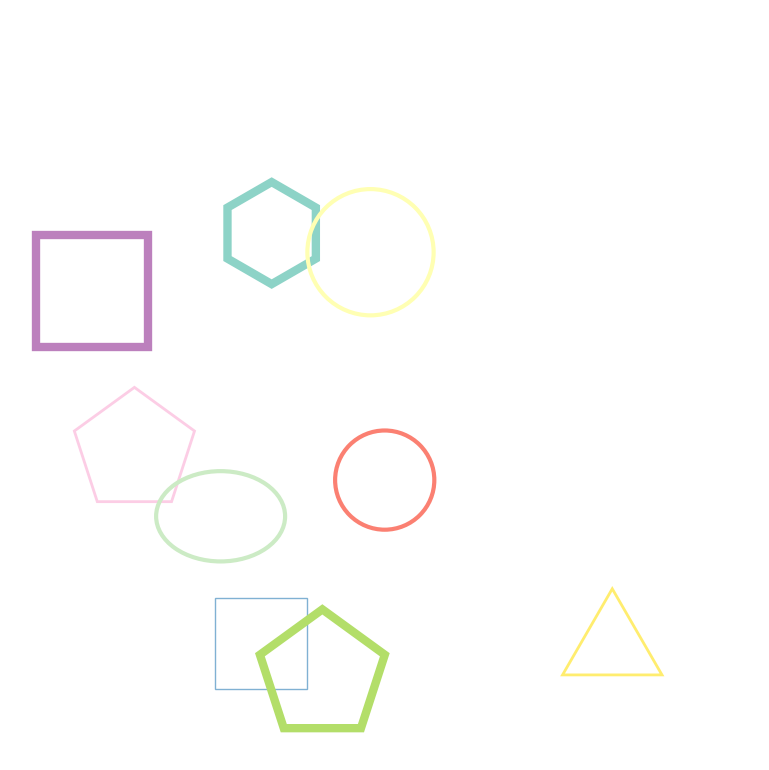[{"shape": "hexagon", "thickness": 3, "radius": 0.33, "center": [0.353, 0.697]}, {"shape": "circle", "thickness": 1.5, "radius": 0.41, "center": [0.481, 0.672]}, {"shape": "circle", "thickness": 1.5, "radius": 0.32, "center": [0.5, 0.377]}, {"shape": "square", "thickness": 0.5, "radius": 0.3, "center": [0.339, 0.164]}, {"shape": "pentagon", "thickness": 3, "radius": 0.43, "center": [0.419, 0.123]}, {"shape": "pentagon", "thickness": 1, "radius": 0.41, "center": [0.175, 0.415]}, {"shape": "square", "thickness": 3, "radius": 0.36, "center": [0.119, 0.622]}, {"shape": "oval", "thickness": 1.5, "radius": 0.42, "center": [0.287, 0.329]}, {"shape": "triangle", "thickness": 1, "radius": 0.37, "center": [0.795, 0.161]}]